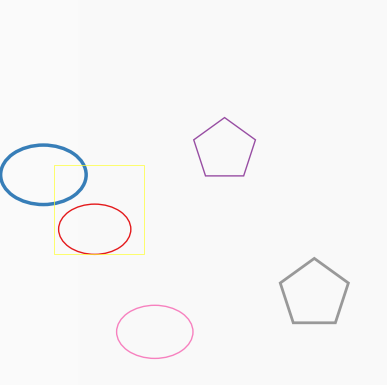[{"shape": "oval", "thickness": 1, "radius": 0.47, "center": [0.244, 0.405]}, {"shape": "oval", "thickness": 2.5, "radius": 0.55, "center": [0.112, 0.546]}, {"shape": "pentagon", "thickness": 1, "radius": 0.42, "center": [0.58, 0.611]}, {"shape": "square", "thickness": 0.5, "radius": 0.58, "center": [0.256, 0.456]}, {"shape": "oval", "thickness": 1, "radius": 0.49, "center": [0.399, 0.138]}, {"shape": "pentagon", "thickness": 2, "radius": 0.46, "center": [0.811, 0.236]}]